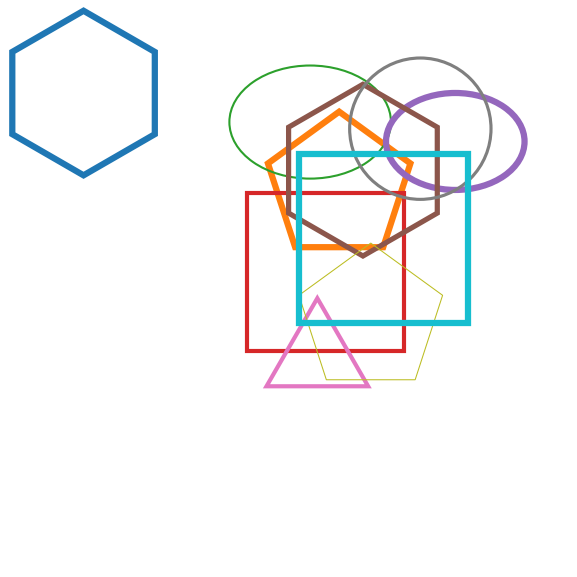[{"shape": "hexagon", "thickness": 3, "radius": 0.71, "center": [0.145, 0.838]}, {"shape": "pentagon", "thickness": 3, "radius": 0.65, "center": [0.587, 0.676]}, {"shape": "oval", "thickness": 1, "radius": 0.7, "center": [0.537, 0.788]}, {"shape": "square", "thickness": 2, "radius": 0.68, "center": [0.563, 0.528]}, {"shape": "oval", "thickness": 3, "radius": 0.6, "center": [0.788, 0.754]}, {"shape": "hexagon", "thickness": 2.5, "radius": 0.74, "center": [0.628, 0.705]}, {"shape": "triangle", "thickness": 2, "radius": 0.51, "center": [0.549, 0.381]}, {"shape": "circle", "thickness": 1.5, "radius": 0.61, "center": [0.728, 0.776]}, {"shape": "pentagon", "thickness": 0.5, "radius": 0.65, "center": [0.642, 0.447]}, {"shape": "square", "thickness": 3, "radius": 0.73, "center": [0.665, 0.586]}]